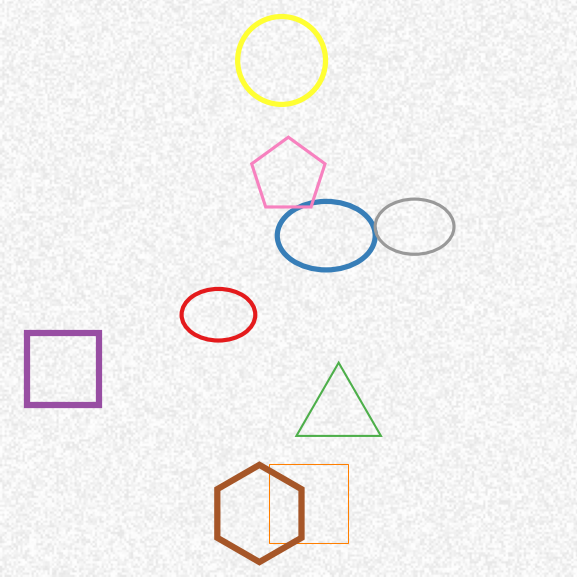[{"shape": "oval", "thickness": 2, "radius": 0.32, "center": [0.378, 0.454]}, {"shape": "oval", "thickness": 2.5, "radius": 0.42, "center": [0.565, 0.591]}, {"shape": "triangle", "thickness": 1, "radius": 0.42, "center": [0.586, 0.287]}, {"shape": "square", "thickness": 3, "radius": 0.31, "center": [0.109, 0.36]}, {"shape": "square", "thickness": 0.5, "radius": 0.34, "center": [0.535, 0.128]}, {"shape": "circle", "thickness": 2.5, "radius": 0.38, "center": [0.488, 0.894]}, {"shape": "hexagon", "thickness": 3, "radius": 0.42, "center": [0.449, 0.11]}, {"shape": "pentagon", "thickness": 1.5, "radius": 0.33, "center": [0.499, 0.695]}, {"shape": "oval", "thickness": 1.5, "radius": 0.34, "center": [0.718, 0.607]}]